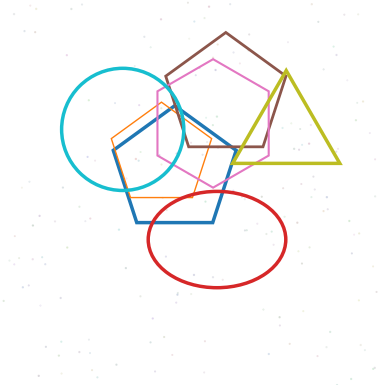[{"shape": "pentagon", "thickness": 2.5, "radius": 0.84, "center": [0.454, 0.558]}, {"shape": "pentagon", "thickness": 1, "radius": 0.68, "center": [0.419, 0.598]}, {"shape": "oval", "thickness": 2.5, "radius": 0.89, "center": [0.564, 0.378]}, {"shape": "pentagon", "thickness": 2, "radius": 0.82, "center": [0.587, 0.751]}, {"shape": "hexagon", "thickness": 1.5, "radius": 0.83, "center": [0.553, 0.679]}, {"shape": "triangle", "thickness": 2.5, "radius": 0.8, "center": [0.743, 0.656]}, {"shape": "circle", "thickness": 2.5, "radius": 0.79, "center": [0.319, 0.664]}]